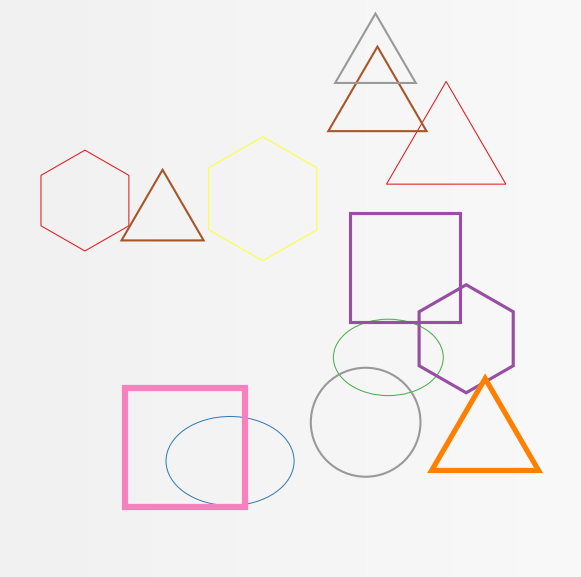[{"shape": "triangle", "thickness": 0.5, "radius": 0.59, "center": [0.768, 0.74]}, {"shape": "hexagon", "thickness": 0.5, "radius": 0.44, "center": [0.146, 0.652]}, {"shape": "oval", "thickness": 0.5, "radius": 0.55, "center": [0.396, 0.201]}, {"shape": "oval", "thickness": 0.5, "radius": 0.47, "center": [0.668, 0.38]}, {"shape": "hexagon", "thickness": 1.5, "radius": 0.47, "center": [0.802, 0.413]}, {"shape": "square", "thickness": 1.5, "radius": 0.47, "center": [0.697, 0.536]}, {"shape": "triangle", "thickness": 2.5, "radius": 0.53, "center": [0.835, 0.238]}, {"shape": "hexagon", "thickness": 0.5, "radius": 0.54, "center": [0.452, 0.655]}, {"shape": "triangle", "thickness": 1, "radius": 0.41, "center": [0.28, 0.624]}, {"shape": "triangle", "thickness": 1, "radius": 0.49, "center": [0.649, 0.821]}, {"shape": "square", "thickness": 3, "radius": 0.52, "center": [0.318, 0.225]}, {"shape": "circle", "thickness": 1, "radius": 0.47, "center": [0.629, 0.268]}, {"shape": "triangle", "thickness": 1, "radius": 0.4, "center": [0.646, 0.896]}]